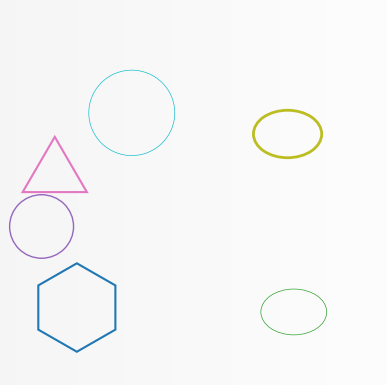[{"shape": "hexagon", "thickness": 1.5, "radius": 0.57, "center": [0.198, 0.201]}, {"shape": "oval", "thickness": 0.5, "radius": 0.42, "center": [0.758, 0.19]}, {"shape": "circle", "thickness": 1, "radius": 0.41, "center": [0.107, 0.412]}, {"shape": "triangle", "thickness": 1.5, "radius": 0.48, "center": [0.141, 0.549]}, {"shape": "oval", "thickness": 2, "radius": 0.44, "center": [0.742, 0.652]}, {"shape": "circle", "thickness": 0.5, "radius": 0.55, "center": [0.34, 0.707]}]